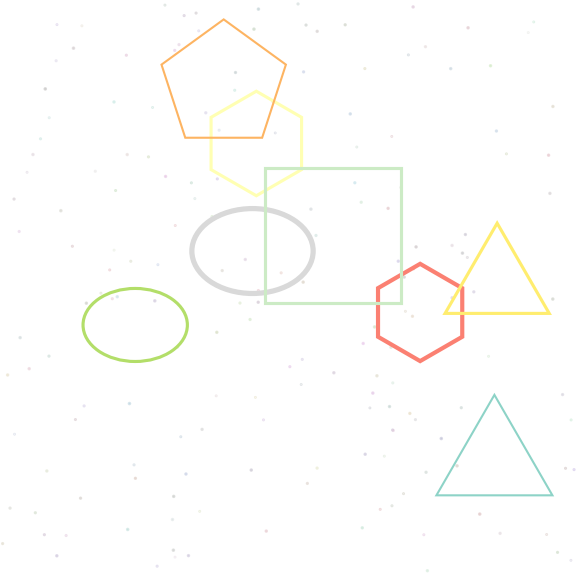[{"shape": "triangle", "thickness": 1, "radius": 0.58, "center": [0.856, 0.199]}, {"shape": "hexagon", "thickness": 1.5, "radius": 0.45, "center": [0.444, 0.751]}, {"shape": "hexagon", "thickness": 2, "radius": 0.42, "center": [0.728, 0.458]}, {"shape": "pentagon", "thickness": 1, "radius": 0.57, "center": [0.387, 0.852]}, {"shape": "oval", "thickness": 1.5, "radius": 0.45, "center": [0.234, 0.436]}, {"shape": "oval", "thickness": 2.5, "radius": 0.53, "center": [0.437, 0.564]}, {"shape": "square", "thickness": 1.5, "radius": 0.59, "center": [0.577, 0.591]}, {"shape": "triangle", "thickness": 1.5, "radius": 0.52, "center": [0.861, 0.509]}]